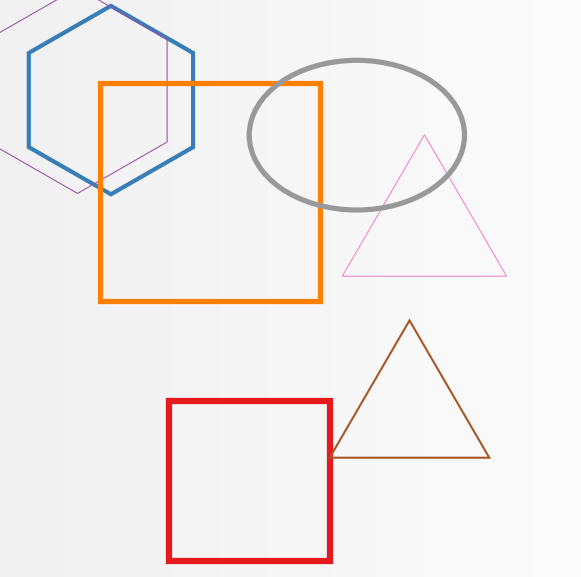[{"shape": "square", "thickness": 3, "radius": 0.69, "center": [0.429, 0.166]}, {"shape": "hexagon", "thickness": 2, "radius": 0.82, "center": [0.191, 0.826]}, {"shape": "hexagon", "thickness": 0.5, "radius": 0.89, "center": [0.133, 0.842]}, {"shape": "square", "thickness": 2.5, "radius": 0.94, "center": [0.361, 0.667]}, {"shape": "triangle", "thickness": 1, "radius": 0.79, "center": [0.705, 0.286]}, {"shape": "triangle", "thickness": 0.5, "radius": 0.82, "center": [0.73, 0.602]}, {"shape": "oval", "thickness": 2.5, "radius": 0.93, "center": [0.614, 0.765]}]